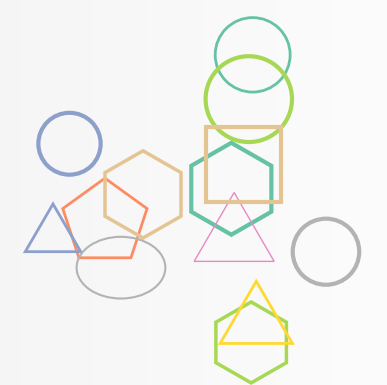[{"shape": "circle", "thickness": 2, "radius": 0.48, "center": [0.652, 0.858]}, {"shape": "hexagon", "thickness": 3, "radius": 0.6, "center": [0.597, 0.51]}, {"shape": "pentagon", "thickness": 2, "radius": 0.57, "center": [0.271, 0.423]}, {"shape": "circle", "thickness": 3, "radius": 0.4, "center": [0.179, 0.627]}, {"shape": "triangle", "thickness": 2, "radius": 0.41, "center": [0.137, 0.388]}, {"shape": "triangle", "thickness": 1, "radius": 0.6, "center": [0.604, 0.381]}, {"shape": "circle", "thickness": 3, "radius": 0.56, "center": [0.642, 0.743]}, {"shape": "hexagon", "thickness": 2.5, "radius": 0.53, "center": [0.648, 0.111]}, {"shape": "triangle", "thickness": 2, "radius": 0.54, "center": [0.661, 0.162]}, {"shape": "hexagon", "thickness": 2.5, "radius": 0.57, "center": [0.369, 0.495]}, {"shape": "square", "thickness": 3, "radius": 0.49, "center": [0.628, 0.574]}, {"shape": "oval", "thickness": 1.5, "radius": 0.57, "center": [0.312, 0.305]}, {"shape": "circle", "thickness": 3, "radius": 0.43, "center": [0.841, 0.346]}]